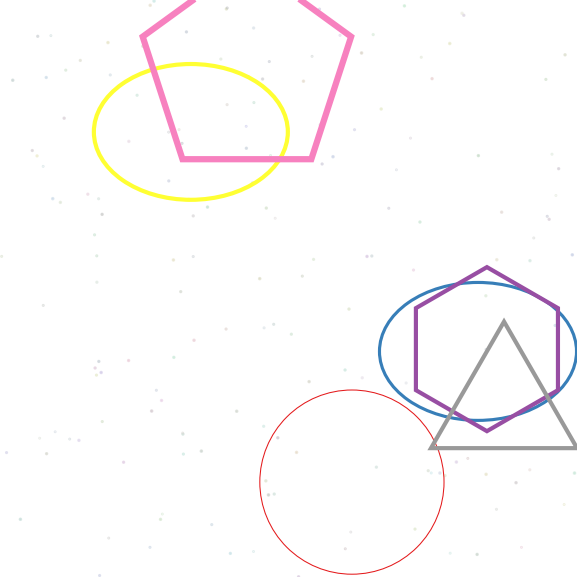[{"shape": "circle", "thickness": 0.5, "radius": 0.8, "center": [0.609, 0.164]}, {"shape": "oval", "thickness": 1.5, "radius": 0.85, "center": [0.828, 0.391]}, {"shape": "hexagon", "thickness": 2, "radius": 0.71, "center": [0.843, 0.395]}, {"shape": "oval", "thickness": 2, "radius": 0.84, "center": [0.33, 0.771]}, {"shape": "pentagon", "thickness": 3, "radius": 0.95, "center": [0.428, 0.877]}, {"shape": "triangle", "thickness": 2, "radius": 0.73, "center": [0.873, 0.296]}]